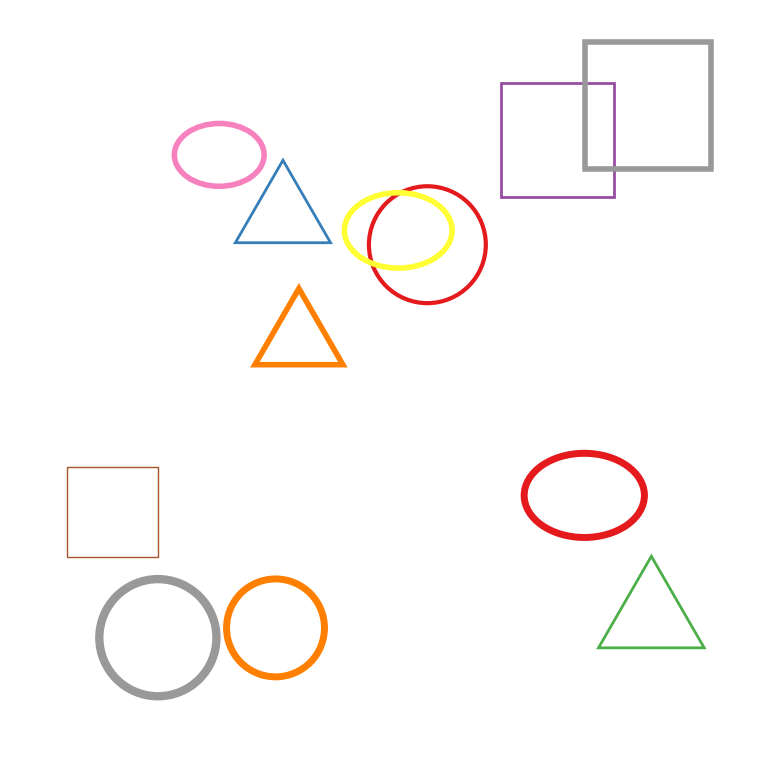[{"shape": "oval", "thickness": 2.5, "radius": 0.39, "center": [0.759, 0.357]}, {"shape": "circle", "thickness": 1.5, "radius": 0.38, "center": [0.555, 0.682]}, {"shape": "triangle", "thickness": 1, "radius": 0.36, "center": [0.367, 0.72]}, {"shape": "triangle", "thickness": 1, "radius": 0.4, "center": [0.846, 0.198]}, {"shape": "square", "thickness": 1, "radius": 0.37, "center": [0.724, 0.818]}, {"shape": "triangle", "thickness": 2, "radius": 0.33, "center": [0.388, 0.559]}, {"shape": "circle", "thickness": 2.5, "radius": 0.32, "center": [0.358, 0.185]}, {"shape": "oval", "thickness": 2, "radius": 0.35, "center": [0.517, 0.701]}, {"shape": "square", "thickness": 0.5, "radius": 0.29, "center": [0.146, 0.335]}, {"shape": "oval", "thickness": 2, "radius": 0.29, "center": [0.285, 0.799]}, {"shape": "circle", "thickness": 3, "radius": 0.38, "center": [0.205, 0.172]}, {"shape": "square", "thickness": 2, "radius": 0.41, "center": [0.842, 0.863]}]